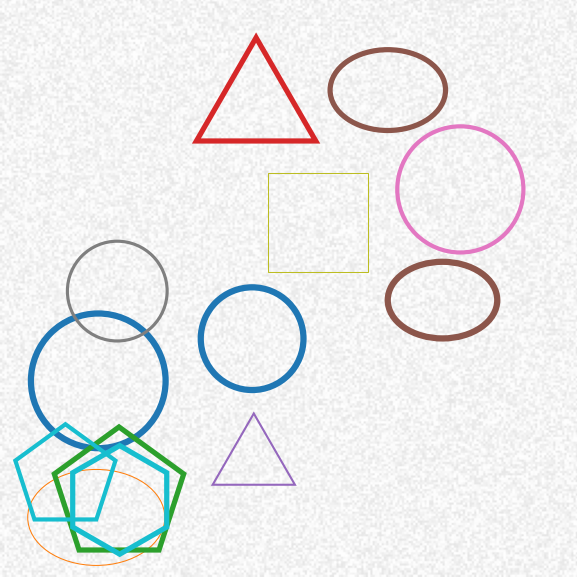[{"shape": "circle", "thickness": 3, "radius": 0.44, "center": [0.437, 0.413]}, {"shape": "circle", "thickness": 3, "radius": 0.58, "center": [0.17, 0.34]}, {"shape": "oval", "thickness": 0.5, "radius": 0.59, "center": [0.167, 0.103]}, {"shape": "pentagon", "thickness": 2.5, "radius": 0.59, "center": [0.206, 0.142]}, {"shape": "triangle", "thickness": 2.5, "radius": 0.6, "center": [0.443, 0.815]}, {"shape": "triangle", "thickness": 1, "radius": 0.41, "center": [0.439, 0.201]}, {"shape": "oval", "thickness": 2.5, "radius": 0.5, "center": [0.672, 0.843]}, {"shape": "oval", "thickness": 3, "radius": 0.47, "center": [0.766, 0.479]}, {"shape": "circle", "thickness": 2, "radius": 0.55, "center": [0.797, 0.671]}, {"shape": "circle", "thickness": 1.5, "radius": 0.43, "center": [0.203, 0.495]}, {"shape": "square", "thickness": 0.5, "radius": 0.43, "center": [0.551, 0.613]}, {"shape": "hexagon", "thickness": 2.5, "radius": 0.47, "center": [0.207, 0.134]}, {"shape": "pentagon", "thickness": 2, "radius": 0.46, "center": [0.113, 0.173]}]